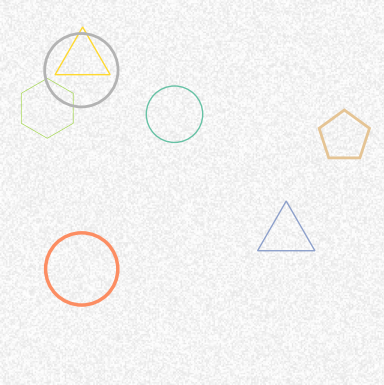[{"shape": "circle", "thickness": 1, "radius": 0.37, "center": [0.453, 0.703]}, {"shape": "circle", "thickness": 2.5, "radius": 0.47, "center": [0.212, 0.301]}, {"shape": "triangle", "thickness": 1, "radius": 0.43, "center": [0.743, 0.392]}, {"shape": "hexagon", "thickness": 0.5, "radius": 0.39, "center": [0.123, 0.719]}, {"shape": "triangle", "thickness": 1, "radius": 0.41, "center": [0.215, 0.847]}, {"shape": "pentagon", "thickness": 2, "radius": 0.34, "center": [0.894, 0.646]}, {"shape": "circle", "thickness": 2, "radius": 0.48, "center": [0.211, 0.818]}]